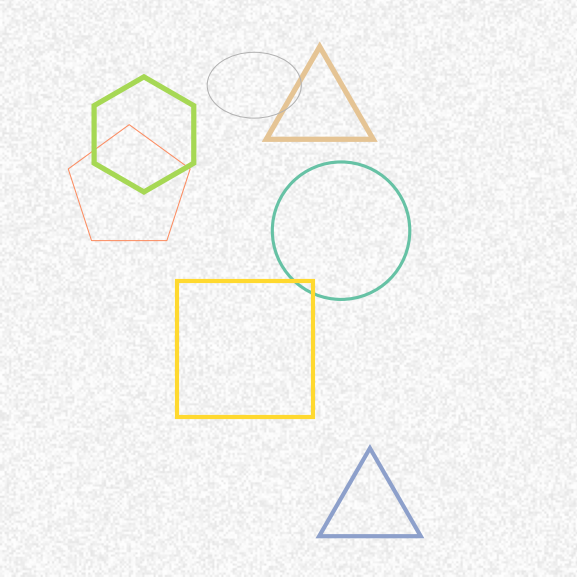[{"shape": "circle", "thickness": 1.5, "radius": 0.6, "center": [0.591, 0.6]}, {"shape": "pentagon", "thickness": 0.5, "radius": 0.55, "center": [0.224, 0.672]}, {"shape": "triangle", "thickness": 2, "radius": 0.51, "center": [0.641, 0.121]}, {"shape": "hexagon", "thickness": 2.5, "radius": 0.5, "center": [0.249, 0.766]}, {"shape": "square", "thickness": 2, "radius": 0.59, "center": [0.424, 0.395]}, {"shape": "triangle", "thickness": 2.5, "radius": 0.53, "center": [0.554, 0.811]}, {"shape": "oval", "thickness": 0.5, "radius": 0.41, "center": [0.44, 0.852]}]